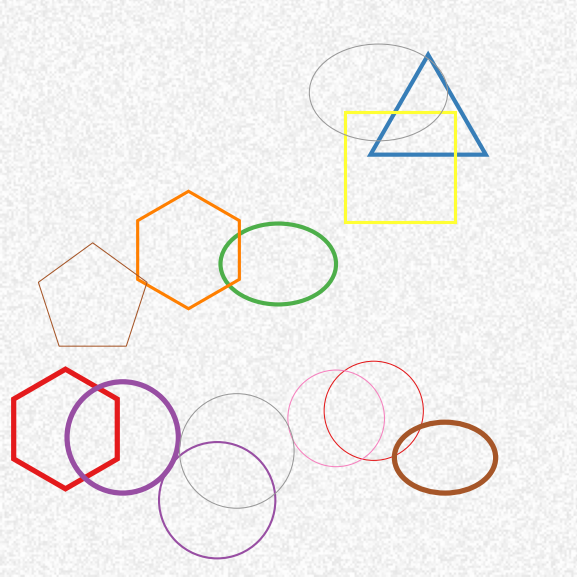[{"shape": "circle", "thickness": 0.5, "radius": 0.43, "center": [0.647, 0.288]}, {"shape": "hexagon", "thickness": 2.5, "radius": 0.52, "center": [0.113, 0.256]}, {"shape": "triangle", "thickness": 2, "radius": 0.58, "center": [0.741, 0.789]}, {"shape": "oval", "thickness": 2, "radius": 0.5, "center": [0.482, 0.542]}, {"shape": "circle", "thickness": 1, "radius": 0.5, "center": [0.376, 0.133]}, {"shape": "circle", "thickness": 2.5, "radius": 0.48, "center": [0.212, 0.242]}, {"shape": "hexagon", "thickness": 1.5, "radius": 0.51, "center": [0.326, 0.566]}, {"shape": "square", "thickness": 1.5, "radius": 0.48, "center": [0.692, 0.709]}, {"shape": "oval", "thickness": 2.5, "radius": 0.44, "center": [0.771, 0.207]}, {"shape": "pentagon", "thickness": 0.5, "radius": 0.49, "center": [0.161, 0.48]}, {"shape": "circle", "thickness": 0.5, "radius": 0.42, "center": [0.582, 0.275]}, {"shape": "oval", "thickness": 0.5, "radius": 0.6, "center": [0.655, 0.839]}, {"shape": "circle", "thickness": 0.5, "radius": 0.5, "center": [0.41, 0.218]}]